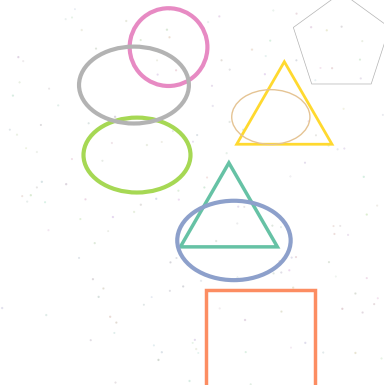[{"shape": "triangle", "thickness": 2.5, "radius": 0.73, "center": [0.595, 0.432]}, {"shape": "square", "thickness": 2.5, "radius": 0.71, "center": [0.676, 0.105]}, {"shape": "oval", "thickness": 3, "radius": 0.74, "center": [0.608, 0.375]}, {"shape": "circle", "thickness": 3, "radius": 0.5, "center": [0.438, 0.878]}, {"shape": "oval", "thickness": 3, "radius": 0.69, "center": [0.356, 0.597]}, {"shape": "triangle", "thickness": 2, "radius": 0.71, "center": [0.739, 0.697]}, {"shape": "oval", "thickness": 1, "radius": 0.51, "center": [0.703, 0.696]}, {"shape": "oval", "thickness": 3, "radius": 0.71, "center": [0.348, 0.779]}, {"shape": "pentagon", "thickness": 0.5, "radius": 0.66, "center": [0.887, 0.888]}]